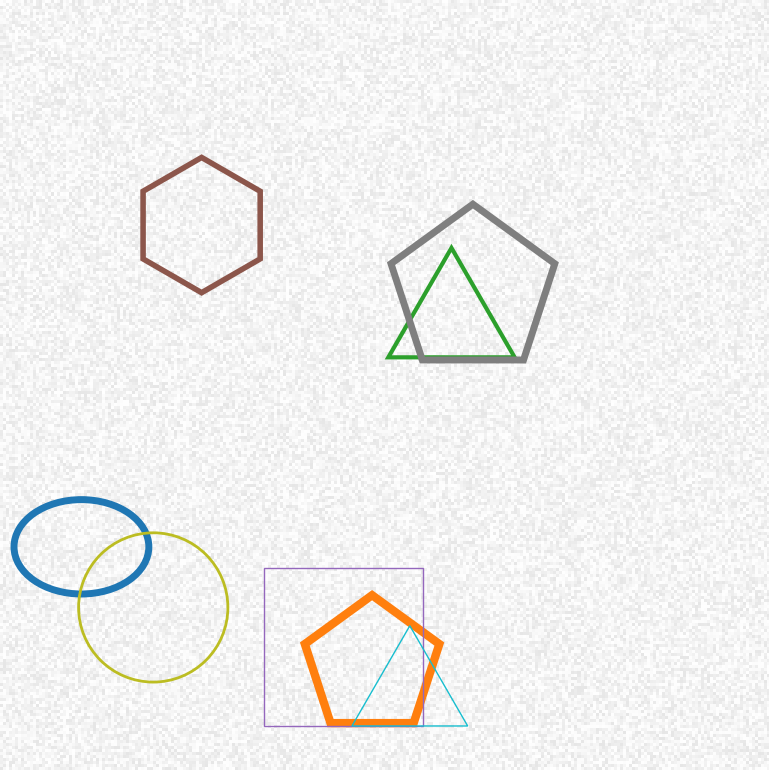[{"shape": "oval", "thickness": 2.5, "radius": 0.44, "center": [0.106, 0.29]}, {"shape": "pentagon", "thickness": 3, "radius": 0.46, "center": [0.483, 0.135]}, {"shape": "triangle", "thickness": 1.5, "radius": 0.47, "center": [0.586, 0.583]}, {"shape": "square", "thickness": 0.5, "radius": 0.51, "center": [0.446, 0.16]}, {"shape": "hexagon", "thickness": 2, "radius": 0.44, "center": [0.262, 0.708]}, {"shape": "pentagon", "thickness": 2.5, "radius": 0.56, "center": [0.614, 0.623]}, {"shape": "circle", "thickness": 1, "radius": 0.48, "center": [0.199, 0.211]}, {"shape": "triangle", "thickness": 0.5, "radius": 0.43, "center": [0.532, 0.101]}]